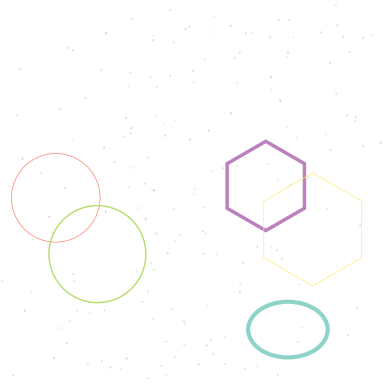[{"shape": "oval", "thickness": 3, "radius": 0.52, "center": [0.748, 0.144]}, {"shape": "circle", "thickness": 0.5, "radius": 0.58, "center": [0.145, 0.486]}, {"shape": "circle", "thickness": 1, "radius": 0.63, "center": [0.253, 0.34]}, {"shape": "hexagon", "thickness": 2.5, "radius": 0.58, "center": [0.69, 0.517]}, {"shape": "hexagon", "thickness": 0.5, "radius": 0.73, "center": [0.812, 0.404]}]